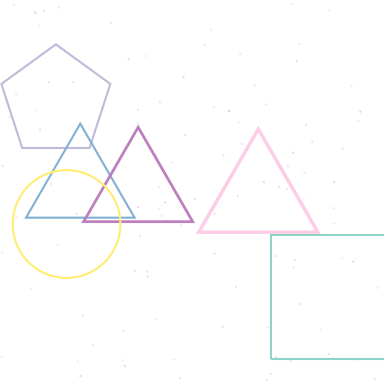[{"shape": "square", "thickness": 1.5, "radius": 0.81, "center": [0.864, 0.229]}, {"shape": "pentagon", "thickness": 1.5, "radius": 0.74, "center": [0.145, 0.736]}, {"shape": "triangle", "thickness": 1.5, "radius": 0.81, "center": [0.209, 0.516]}, {"shape": "triangle", "thickness": 2.5, "radius": 0.89, "center": [0.671, 0.486]}, {"shape": "triangle", "thickness": 2, "radius": 0.82, "center": [0.359, 0.506]}, {"shape": "circle", "thickness": 1.5, "radius": 0.7, "center": [0.173, 0.418]}]